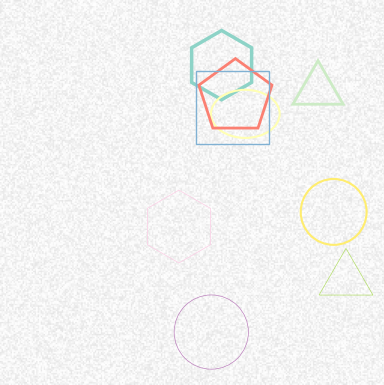[{"shape": "hexagon", "thickness": 2.5, "radius": 0.45, "center": [0.576, 0.831]}, {"shape": "oval", "thickness": 1.5, "radius": 0.45, "center": [0.637, 0.704]}, {"shape": "pentagon", "thickness": 2, "radius": 0.5, "center": [0.611, 0.748]}, {"shape": "square", "thickness": 1, "radius": 0.48, "center": [0.604, 0.72]}, {"shape": "triangle", "thickness": 0.5, "radius": 0.4, "center": [0.899, 0.274]}, {"shape": "hexagon", "thickness": 0.5, "radius": 0.47, "center": [0.465, 0.412]}, {"shape": "circle", "thickness": 0.5, "radius": 0.48, "center": [0.549, 0.137]}, {"shape": "triangle", "thickness": 2, "radius": 0.38, "center": [0.826, 0.767]}, {"shape": "circle", "thickness": 1.5, "radius": 0.43, "center": [0.867, 0.45]}]